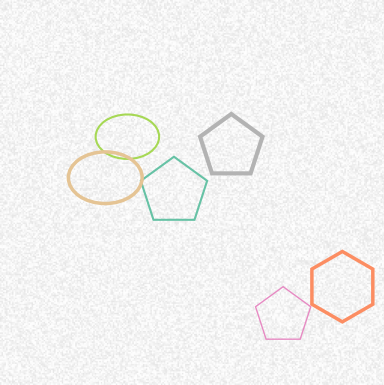[{"shape": "pentagon", "thickness": 1.5, "radius": 0.45, "center": [0.452, 0.502]}, {"shape": "hexagon", "thickness": 2.5, "radius": 0.46, "center": [0.889, 0.255]}, {"shape": "pentagon", "thickness": 1, "radius": 0.38, "center": [0.735, 0.18]}, {"shape": "oval", "thickness": 1.5, "radius": 0.41, "center": [0.331, 0.645]}, {"shape": "oval", "thickness": 2.5, "radius": 0.48, "center": [0.273, 0.538]}, {"shape": "pentagon", "thickness": 3, "radius": 0.43, "center": [0.601, 0.619]}]